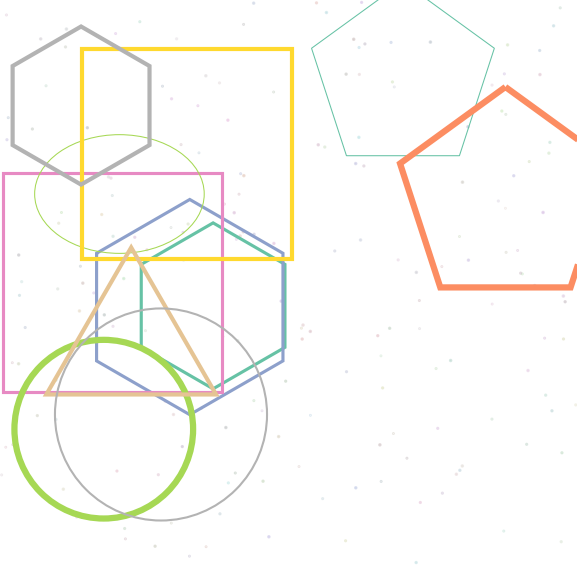[{"shape": "pentagon", "thickness": 0.5, "radius": 0.83, "center": [0.698, 0.864]}, {"shape": "hexagon", "thickness": 1.5, "radius": 0.72, "center": [0.369, 0.47]}, {"shape": "pentagon", "thickness": 3, "radius": 0.96, "center": [0.875, 0.657]}, {"shape": "hexagon", "thickness": 1.5, "radius": 0.93, "center": [0.329, 0.467]}, {"shape": "square", "thickness": 1.5, "radius": 0.95, "center": [0.195, 0.509]}, {"shape": "circle", "thickness": 3, "radius": 0.77, "center": [0.18, 0.256]}, {"shape": "oval", "thickness": 0.5, "radius": 0.73, "center": [0.207, 0.663]}, {"shape": "square", "thickness": 2, "radius": 0.91, "center": [0.324, 0.733]}, {"shape": "triangle", "thickness": 2, "radius": 0.85, "center": [0.227, 0.401]}, {"shape": "hexagon", "thickness": 2, "radius": 0.68, "center": [0.14, 0.816]}, {"shape": "circle", "thickness": 1, "radius": 0.92, "center": [0.279, 0.281]}]